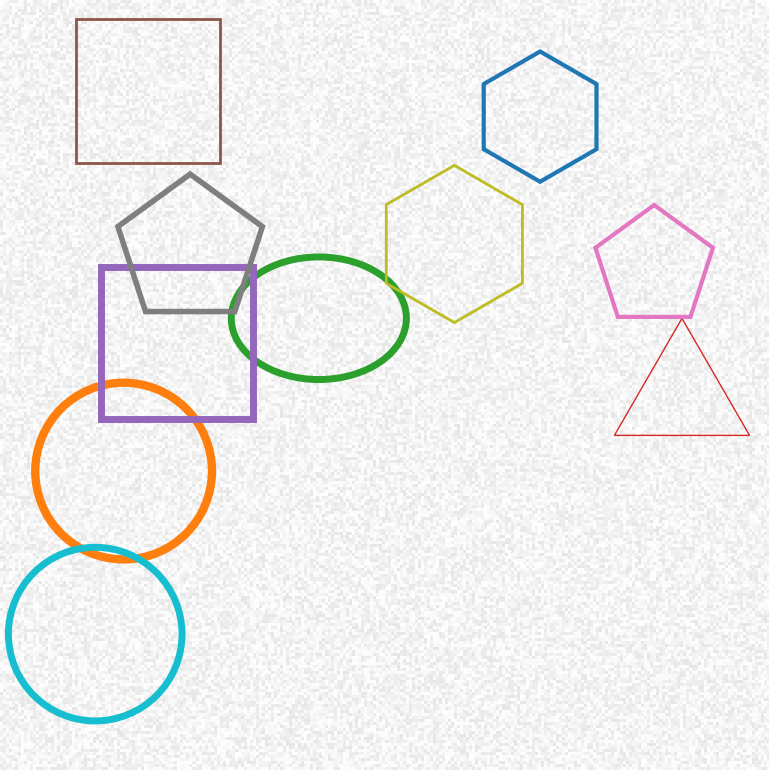[{"shape": "hexagon", "thickness": 1.5, "radius": 0.42, "center": [0.701, 0.849]}, {"shape": "circle", "thickness": 3, "radius": 0.57, "center": [0.161, 0.388]}, {"shape": "oval", "thickness": 2.5, "radius": 0.57, "center": [0.414, 0.587]}, {"shape": "triangle", "thickness": 0.5, "radius": 0.51, "center": [0.886, 0.485]}, {"shape": "square", "thickness": 2.5, "radius": 0.49, "center": [0.23, 0.554]}, {"shape": "square", "thickness": 1, "radius": 0.47, "center": [0.192, 0.882]}, {"shape": "pentagon", "thickness": 1.5, "radius": 0.4, "center": [0.85, 0.653]}, {"shape": "pentagon", "thickness": 2, "radius": 0.49, "center": [0.247, 0.675]}, {"shape": "hexagon", "thickness": 1, "radius": 0.51, "center": [0.59, 0.683]}, {"shape": "circle", "thickness": 2.5, "radius": 0.56, "center": [0.124, 0.176]}]